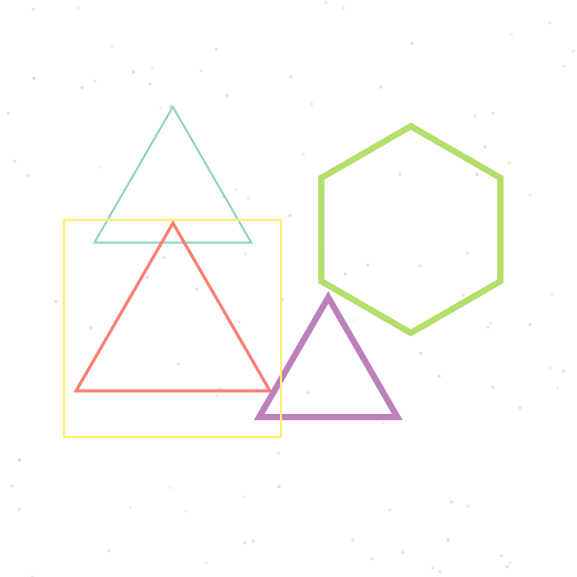[{"shape": "triangle", "thickness": 1, "radius": 0.78, "center": [0.299, 0.657]}, {"shape": "triangle", "thickness": 1.5, "radius": 0.97, "center": [0.3, 0.419]}, {"shape": "hexagon", "thickness": 3, "radius": 0.9, "center": [0.711, 0.602]}, {"shape": "triangle", "thickness": 3, "radius": 0.69, "center": [0.568, 0.346]}, {"shape": "square", "thickness": 1, "radius": 0.94, "center": [0.299, 0.43]}]